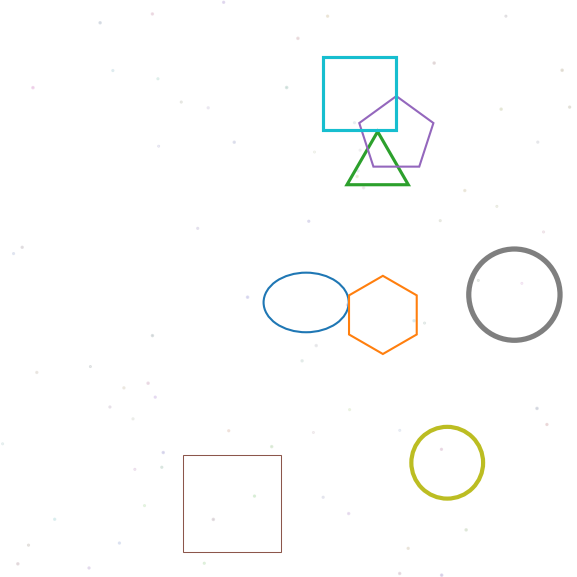[{"shape": "oval", "thickness": 1, "radius": 0.37, "center": [0.53, 0.475]}, {"shape": "hexagon", "thickness": 1, "radius": 0.34, "center": [0.663, 0.454]}, {"shape": "triangle", "thickness": 1.5, "radius": 0.31, "center": [0.654, 0.71]}, {"shape": "pentagon", "thickness": 1, "radius": 0.34, "center": [0.686, 0.765]}, {"shape": "square", "thickness": 0.5, "radius": 0.42, "center": [0.402, 0.127]}, {"shape": "circle", "thickness": 2.5, "radius": 0.4, "center": [0.891, 0.489]}, {"shape": "circle", "thickness": 2, "radius": 0.31, "center": [0.774, 0.198]}, {"shape": "square", "thickness": 1.5, "radius": 0.31, "center": [0.622, 0.837]}]